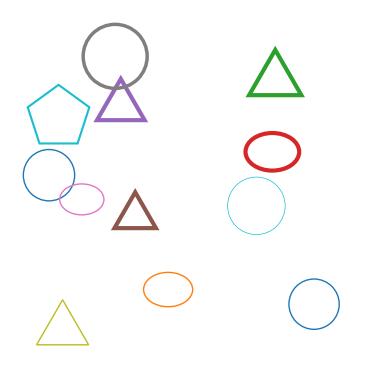[{"shape": "circle", "thickness": 1, "radius": 0.33, "center": [0.816, 0.21]}, {"shape": "circle", "thickness": 1, "radius": 0.33, "center": [0.127, 0.545]}, {"shape": "oval", "thickness": 1, "radius": 0.32, "center": [0.437, 0.248]}, {"shape": "triangle", "thickness": 3, "radius": 0.39, "center": [0.715, 0.792]}, {"shape": "oval", "thickness": 3, "radius": 0.35, "center": [0.707, 0.606]}, {"shape": "triangle", "thickness": 3, "radius": 0.36, "center": [0.314, 0.724]}, {"shape": "triangle", "thickness": 3, "radius": 0.31, "center": [0.351, 0.439]}, {"shape": "oval", "thickness": 1, "radius": 0.29, "center": [0.212, 0.482]}, {"shape": "circle", "thickness": 2.5, "radius": 0.42, "center": [0.299, 0.854]}, {"shape": "triangle", "thickness": 1, "radius": 0.39, "center": [0.163, 0.143]}, {"shape": "pentagon", "thickness": 1.5, "radius": 0.42, "center": [0.152, 0.695]}, {"shape": "circle", "thickness": 0.5, "radius": 0.37, "center": [0.666, 0.465]}]